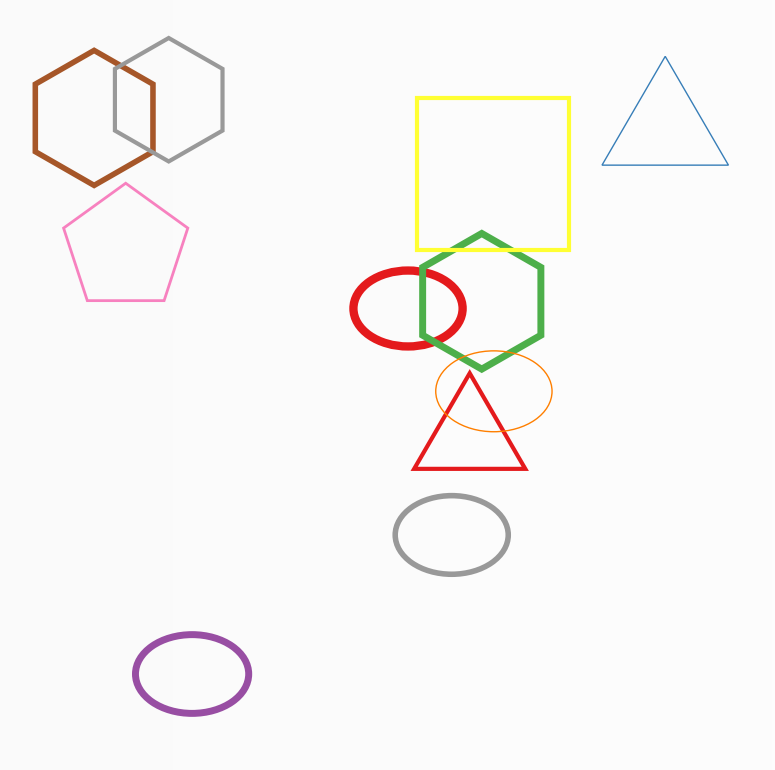[{"shape": "triangle", "thickness": 1.5, "radius": 0.41, "center": [0.606, 0.432]}, {"shape": "oval", "thickness": 3, "radius": 0.35, "center": [0.526, 0.599]}, {"shape": "triangle", "thickness": 0.5, "radius": 0.47, "center": [0.858, 0.833]}, {"shape": "hexagon", "thickness": 2.5, "radius": 0.44, "center": [0.622, 0.609]}, {"shape": "oval", "thickness": 2.5, "radius": 0.37, "center": [0.248, 0.125]}, {"shape": "oval", "thickness": 0.5, "radius": 0.38, "center": [0.637, 0.492]}, {"shape": "square", "thickness": 1.5, "radius": 0.49, "center": [0.636, 0.774]}, {"shape": "hexagon", "thickness": 2, "radius": 0.44, "center": [0.121, 0.847]}, {"shape": "pentagon", "thickness": 1, "radius": 0.42, "center": [0.162, 0.678]}, {"shape": "oval", "thickness": 2, "radius": 0.36, "center": [0.583, 0.305]}, {"shape": "hexagon", "thickness": 1.5, "radius": 0.4, "center": [0.218, 0.87]}]